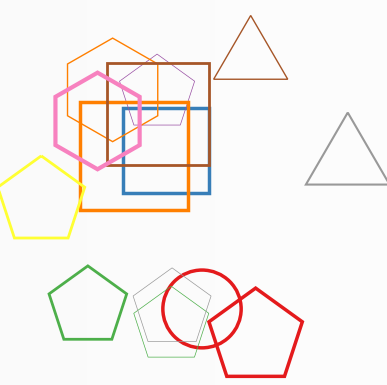[{"shape": "circle", "thickness": 2.5, "radius": 0.51, "center": [0.521, 0.198]}, {"shape": "pentagon", "thickness": 2.5, "radius": 0.63, "center": [0.66, 0.125]}, {"shape": "square", "thickness": 2.5, "radius": 0.55, "center": [0.428, 0.61]}, {"shape": "pentagon", "thickness": 0.5, "radius": 0.51, "center": [0.442, 0.155]}, {"shape": "pentagon", "thickness": 2, "radius": 0.53, "center": [0.227, 0.204]}, {"shape": "pentagon", "thickness": 0.5, "radius": 0.51, "center": [0.405, 0.758]}, {"shape": "square", "thickness": 2.5, "radius": 0.7, "center": [0.346, 0.594]}, {"shape": "hexagon", "thickness": 1, "radius": 0.67, "center": [0.291, 0.767]}, {"shape": "pentagon", "thickness": 2, "radius": 0.59, "center": [0.106, 0.477]}, {"shape": "triangle", "thickness": 1, "radius": 0.55, "center": [0.647, 0.849]}, {"shape": "square", "thickness": 2, "radius": 0.66, "center": [0.408, 0.704]}, {"shape": "hexagon", "thickness": 3, "radius": 0.63, "center": [0.252, 0.686]}, {"shape": "triangle", "thickness": 1.5, "radius": 0.62, "center": [0.897, 0.583]}, {"shape": "pentagon", "thickness": 0.5, "radius": 0.53, "center": [0.444, 0.198]}]